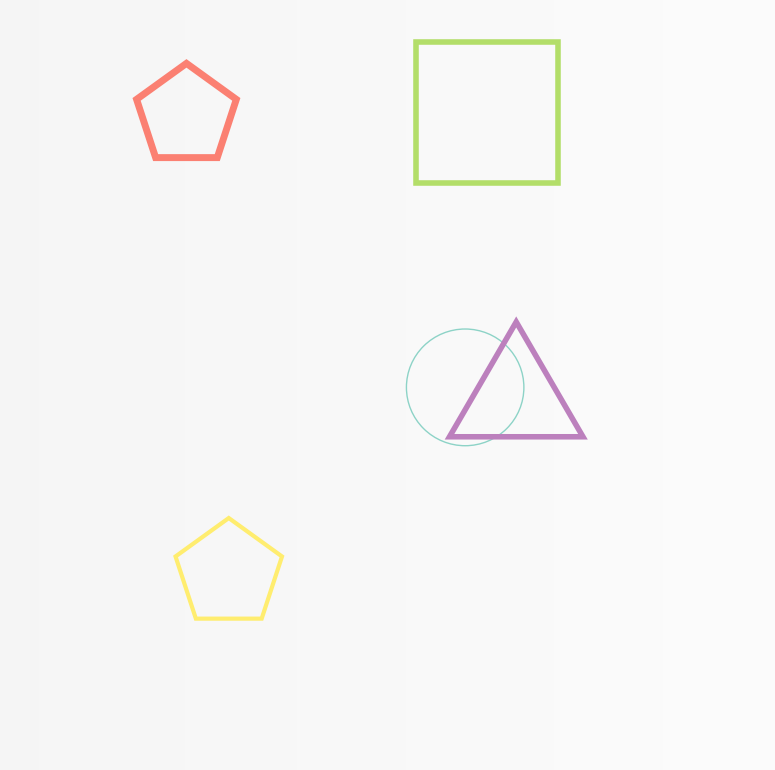[{"shape": "circle", "thickness": 0.5, "radius": 0.38, "center": [0.6, 0.497]}, {"shape": "pentagon", "thickness": 2.5, "radius": 0.34, "center": [0.241, 0.85]}, {"shape": "square", "thickness": 2, "radius": 0.46, "center": [0.628, 0.854]}, {"shape": "triangle", "thickness": 2, "radius": 0.5, "center": [0.666, 0.482]}, {"shape": "pentagon", "thickness": 1.5, "radius": 0.36, "center": [0.295, 0.255]}]